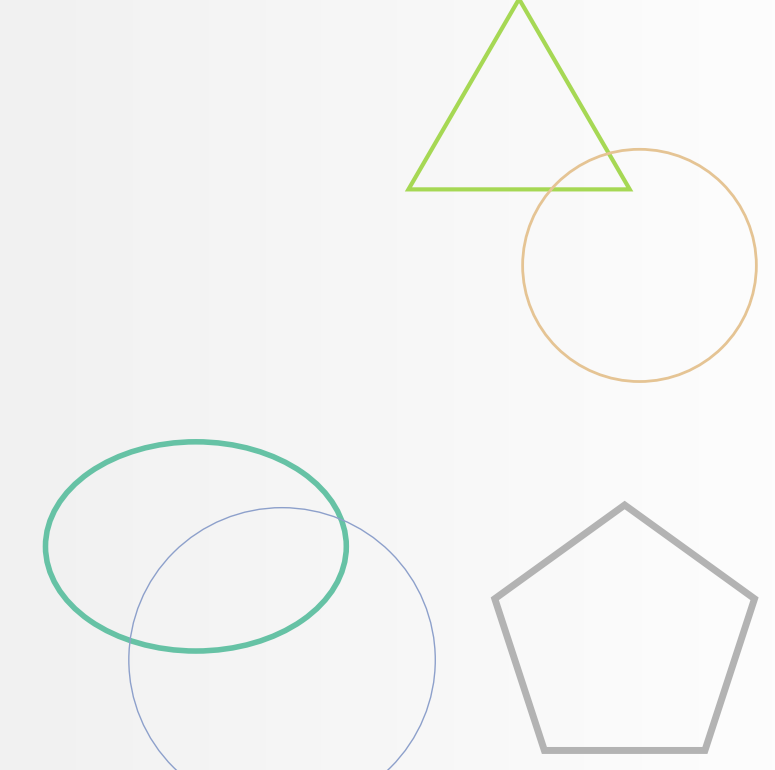[{"shape": "oval", "thickness": 2, "radius": 0.97, "center": [0.253, 0.29]}, {"shape": "circle", "thickness": 0.5, "radius": 0.99, "center": [0.364, 0.143]}, {"shape": "triangle", "thickness": 1.5, "radius": 0.82, "center": [0.67, 0.836]}, {"shape": "circle", "thickness": 1, "radius": 0.75, "center": [0.825, 0.655]}, {"shape": "pentagon", "thickness": 2.5, "radius": 0.88, "center": [0.806, 0.168]}]